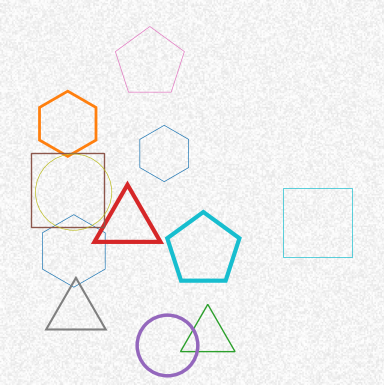[{"shape": "hexagon", "thickness": 0.5, "radius": 0.37, "center": [0.427, 0.601]}, {"shape": "hexagon", "thickness": 0.5, "radius": 0.47, "center": [0.192, 0.348]}, {"shape": "hexagon", "thickness": 2, "radius": 0.42, "center": [0.176, 0.679]}, {"shape": "triangle", "thickness": 1, "radius": 0.41, "center": [0.54, 0.128]}, {"shape": "triangle", "thickness": 3, "radius": 0.49, "center": [0.331, 0.421]}, {"shape": "circle", "thickness": 2.5, "radius": 0.39, "center": [0.435, 0.103]}, {"shape": "square", "thickness": 1, "radius": 0.47, "center": [0.176, 0.507]}, {"shape": "pentagon", "thickness": 0.5, "radius": 0.47, "center": [0.389, 0.837]}, {"shape": "triangle", "thickness": 1.5, "radius": 0.45, "center": [0.197, 0.189]}, {"shape": "circle", "thickness": 0.5, "radius": 0.5, "center": [0.191, 0.501]}, {"shape": "pentagon", "thickness": 3, "radius": 0.49, "center": [0.528, 0.351]}, {"shape": "square", "thickness": 0.5, "radius": 0.45, "center": [0.824, 0.421]}]